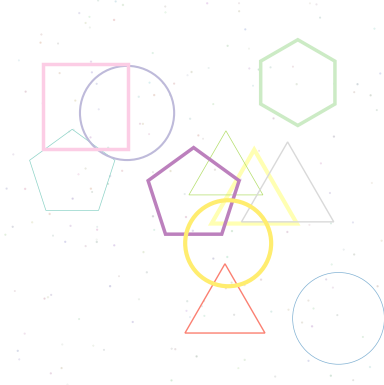[{"shape": "pentagon", "thickness": 0.5, "radius": 0.58, "center": [0.188, 0.548]}, {"shape": "triangle", "thickness": 3, "radius": 0.64, "center": [0.66, 0.483]}, {"shape": "circle", "thickness": 1.5, "radius": 0.61, "center": [0.33, 0.707]}, {"shape": "triangle", "thickness": 1, "radius": 0.6, "center": [0.584, 0.195]}, {"shape": "circle", "thickness": 0.5, "radius": 0.6, "center": [0.879, 0.173]}, {"shape": "triangle", "thickness": 0.5, "radius": 0.56, "center": [0.587, 0.549]}, {"shape": "square", "thickness": 2.5, "radius": 0.55, "center": [0.223, 0.723]}, {"shape": "triangle", "thickness": 1, "radius": 0.69, "center": [0.747, 0.493]}, {"shape": "pentagon", "thickness": 2.5, "radius": 0.62, "center": [0.503, 0.492]}, {"shape": "hexagon", "thickness": 2.5, "radius": 0.56, "center": [0.774, 0.785]}, {"shape": "circle", "thickness": 3, "radius": 0.56, "center": [0.593, 0.368]}]